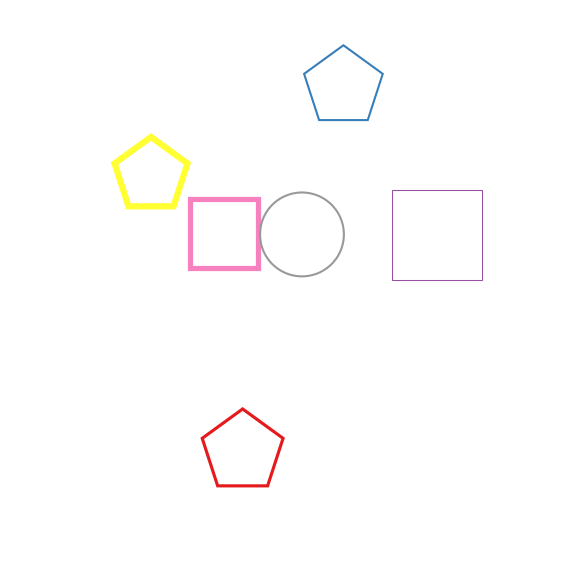[{"shape": "pentagon", "thickness": 1.5, "radius": 0.37, "center": [0.42, 0.217]}, {"shape": "pentagon", "thickness": 1, "radius": 0.36, "center": [0.595, 0.849]}, {"shape": "square", "thickness": 0.5, "radius": 0.39, "center": [0.757, 0.591]}, {"shape": "pentagon", "thickness": 3, "radius": 0.33, "center": [0.262, 0.696]}, {"shape": "square", "thickness": 2.5, "radius": 0.29, "center": [0.389, 0.595]}, {"shape": "circle", "thickness": 1, "radius": 0.36, "center": [0.523, 0.593]}]